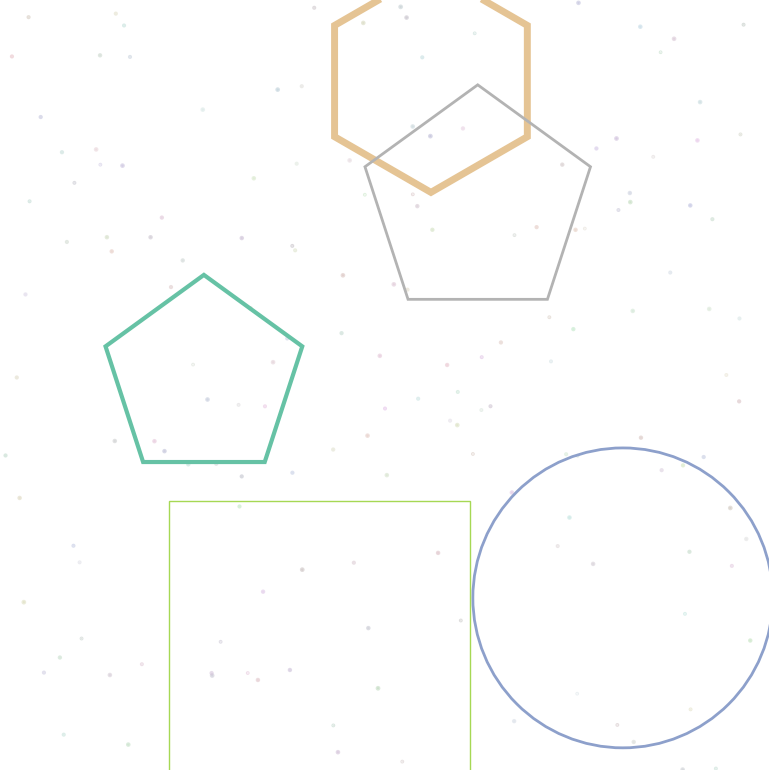[{"shape": "pentagon", "thickness": 1.5, "radius": 0.67, "center": [0.265, 0.509]}, {"shape": "circle", "thickness": 1, "radius": 0.97, "center": [0.809, 0.224]}, {"shape": "square", "thickness": 0.5, "radius": 0.98, "center": [0.415, 0.154]}, {"shape": "hexagon", "thickness": 2.5, "radius": 0.72, "center": [0.56, 0.895]}, {"shape": "pentagon", "thickness": 1, "radius": 0.77, "center": [0.62, 0.736]}]